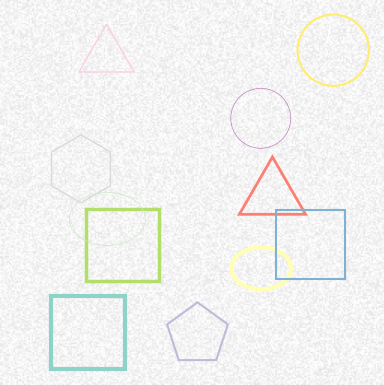[{"shape": "square", "thickness": 3, "radius": 0.48, "center": [0.228, 0.136]}, {"shape": "oval", "thickness": 3, "radius": 0.39, "center": [0.678, 0.303]}, {"shape": "pentagon", "thickness": 1.5, "radius": 0.41, "center": [0.513, 0.132]}, {"shape": "triangle", "thickness": 2, "radius": 0.5, "center": [0.708, 0.493]}, {"shape": "square", "thickness": 1.5, "radius": 0.45, "center": [0.806, 0.364]}, {"shape": "square", "thickness": 2.5, "radius": 0.47, "center": [0.319, 0.364]}, {"shape": "triangle", "thickness": 1, "radius": 0.41, "center": [0.277, 0.854]}, {"shape": "hexagon", "thickness": 1, "radius": 0.44, "center": [0.21, 0.562]}, {"shape": "circle", "thickness": 0.5, "radius": 0.39, "center": [0.677, 0.693]}, {"shape": "oval", "thickness": 0.5, "radius": 0.49, "center": [0.279, 0.431]}, {"shape": "circle", "thickness": 1.5, "radius": 0.46, "center": [0.866, 0.87]}]